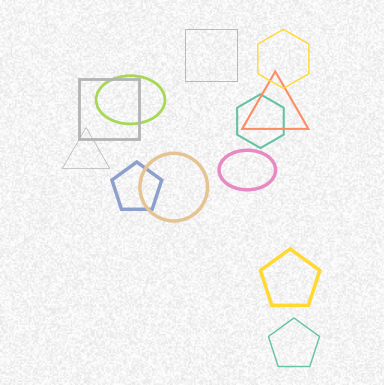[{"shape": "hexagon", "thickness": 1.5, "radius": 0.35, "center": [0.676, 0.685]}, {"shape": "pentagon", "thickness": 1, "radius": 0.35, "center": [0.764, 0.104]}, {"shape": "triangle", "thickness": 1.5, "radius": 0.5, "center": [0.715, 0.715]}, {"shape": "square", "thickness": 0.5, "radius": 0.34, "center": [0.548, 0.857]}, {"shape": "pentagon", "thickness": 2.5, "radius": 0.34, "center": [0.355, 0.511]}, {"shape": "oval", "thickness": 2.5, "radius": 0.37, "center": [0.642, 0.558]}, {"shape": "oval", "thickness": 2, "radius": 0.45, "center": [0.339, 0.741]}, {"shape": "pentagon", "thickness": 2.5, "radius": 0.4, "center": [0.754, 0.272]}, {"shape": "hexagon", "thickness": 1, "radius": 0.38, "center": [0.736, 0.847]}, {"shape": "circle", "thickness": 2.5, "radius": 0.44, "center": [0.451, 0.514]}, {"shape": "square", "thickness": 2, "radius": 0.39, "center": [0.282, 0.717]}, {"shape": "triangle", "thickness": 0.5, "radius": 0.36, "center": [0.224, 0.598]}]